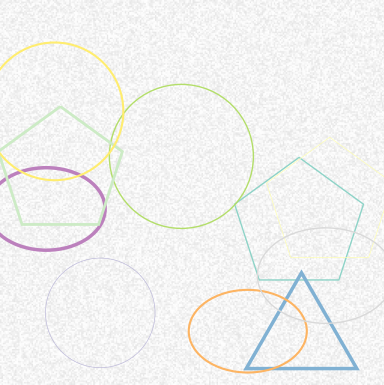[{"shape": "pentagon", "thickness": 1, "radius": 0.88, "center": [0.777, 0.415]}, {"shape": "pentagon", "thickness": 0.5, "radius": 0.86, "center": [0.856, 0.471]}, {"shape": "circle", "thickness": 0.5, "radius": 0.71, "center": [0.26, 0.187]}, {"shape": "triangle", "thickness": 2.5, "radius": 0.83, "center": [0.783, 0.126]}, {"shape": "oval", "thickness": 1.5, "radius": 0.77, "center": [0.644, 0.14]}, {"shape": "circle", "thickness": 1, "radius": 0.94, "center": [0.471, 0.594]}, {"shape": "oval", "thickness": 1, "radius": 0.89, "center": [0.846, 0.284]}, {"shape": "oval", "thickness": 2.5, "radius": 0.77, "center": [0.12, 0.457]}, {"shape": "pentagon", "thickness": 2, "radius": 0.85, "center": [0.157, 0.554]}, {"shape": "circle", "thickness": 1.5, "radius": 0.89, "center": [0.142, 0.711]}]